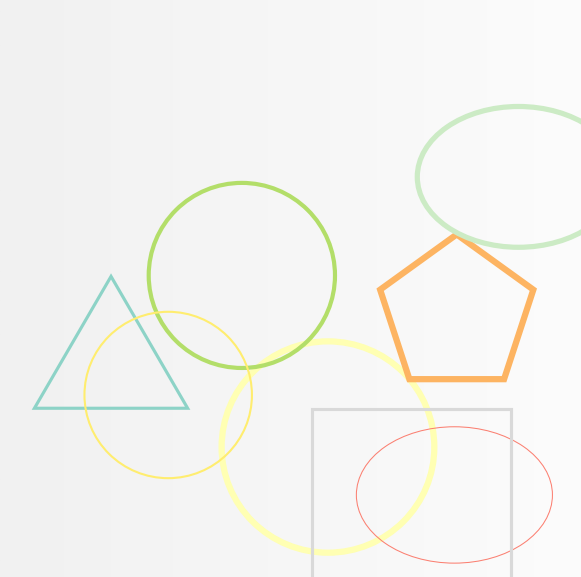[{"shape": "triangle", "thickness": 1.5, "radius": 0.76, "center": [0.191, 0.368]}, {"shape": "circle", "thickness": 3, "radius": 0.91, "center": [0.564, 0.225]}, {"shape": "oval", "thickness": 0.5, "radius": 0.84, "center": [0.782, 0.142]}, {"shape": "pentagon", "thickness": 3, "radius": 0.69, "center": [0.786, 0.455]}, {"shape": "circle", "thickness": 2, "radius": 0.8, "center": [0.416, 0.522]}, {"shape": "square", "thickness": 1.5, "radius": 0.86, "center": [0.708, 0.119]}, {"shape": "oval", "thickness": 2.5, "radius": 0.87, "center": [0.892, 0.693]}, {"shape": "circle", "thickness": 1, "radius": 0.72, "center": [0.289, 0.315]}]